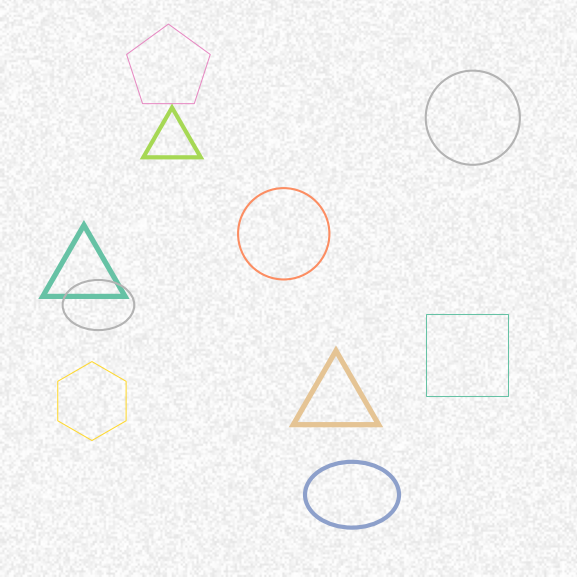[{"shape": "square", "thickness": 0.5, "radius": 0.35, "center": [0.808, 0.384]}, {"shape": "triangle", "thickness": 2.5, "radius": 0.41, "center": [0.145, 0.527]}, {"shape": "circle", "thickness": 1, "radius": 0.4, "center": [0.491, 0.594]}, {"shape": "oval", "thickness": 2, "radius": 0.41, "center": [0.61, 0.142]}, {"shape": "pentagon", "thickness": 0.5, "radius": 0.38, "center": [0.292, 0.881]}, {"shape": "triangle", "thickness": 2, "radius": 0.29, "center": [0.298, 0.755]}, {"shape": "hexagon", "thickness": 0.5, "radius": 0.34, "center": [0.159, 0.305]}, {"shape": "triangle", "thickness": 2.5, "radius": 0.43, "center": [0.582, 0.306]}, {"shape": "oval", "thickness": 1, "radius": 0.31, "center": [0.17, 0.471]}, {"shape": "circle", "thickness": 1, "radius": 0.41, "center": [0.819, 0.795]}]